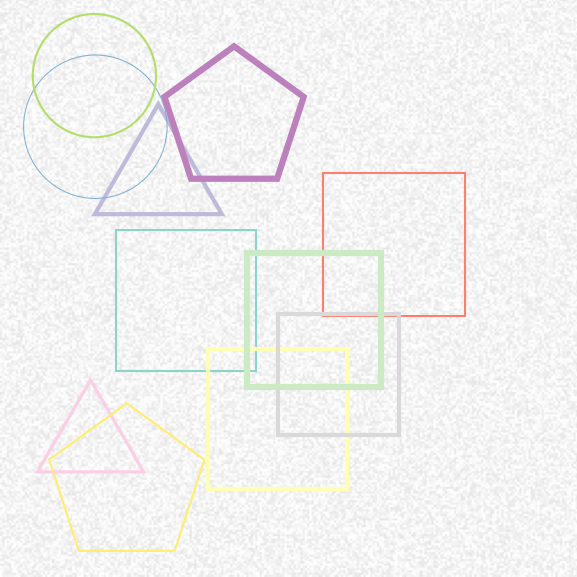[{"shape": "square", "thickness": 1, "radius": 0.61, "center": [0.322, 0.479]}, {"shape": "square", "thickness": 2, "radius": 0.6, "center": [0.481, 0.274]}, {"shape": "triangle", "thickness": 2, "radius": 0.63, "center": [0.274, 0.692]}, {"shape": "square", "thickness": 1, "radius": 0.62, "center": [0.682, 0.576]}, {"shape": "circle", "thickness": 0.5, "radius": 0.62, "center": [0.165, 0.78]}, {"shape": "circle", "thickness": 1, "radius": 0.53, "center": [0.163, 0.868]}, {"shape": "triangle", "thickness": 1.5, "radius": 0.53, "center": [0.157, 0.235]}, {"shape": "square", "thickness": 2, "radius": 0.53, "center": [0.586, 0.351]}, {"shape": "pentagon", "thickness": 3, "radius": 0.63, "center": [0.405, 0.792]}, {"shape": "square", "thickness": 3, "radius": 0.58, "center": [0.544, 0.445]}, {"shape": "pentagon", "thickness": 1, "radius": 0.71, "center": [0.22, 0.16]}]